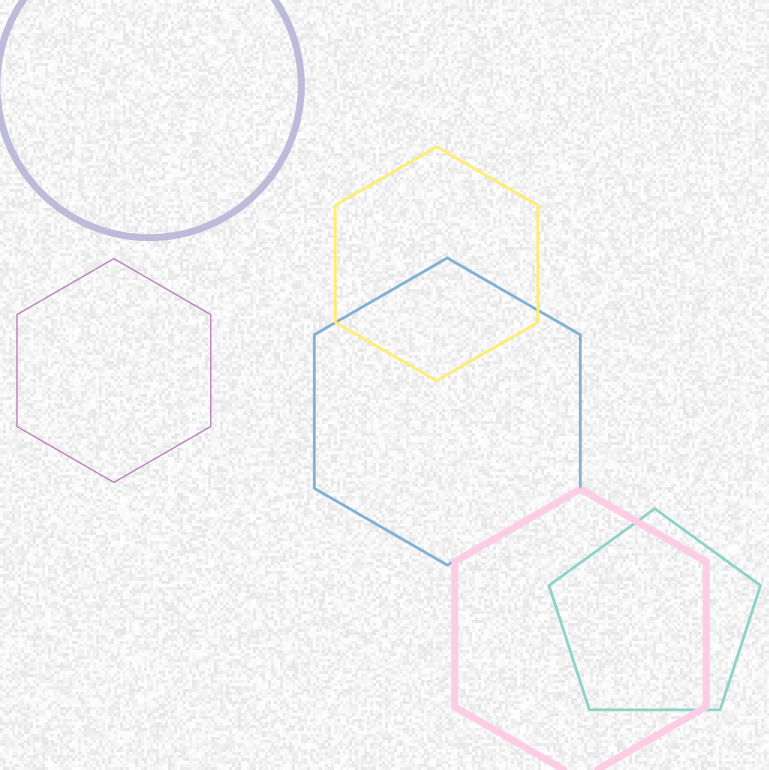[{"shape": "pentagon", "thickness": 1, "radius": 0.72, "center": [0.85, 0.195]}, {"shape": "circle", "thickness": 2.5, "radius": 0.99, "center": [0.194, 0.889]}, {"shape": "hexagon", "thickness": 1, "radius": 1.0, "center": [0.581, 0.466]}, {"shape": "hexagon", "thickness": 2.5, "radius": 0.94, "center": [0.754, 0.176]}, {"shape": "hexagon", "thickness": 0.5, "radius": 0.73, "center": [0.148, 0.519]}, {"shape": "hexagon", "thickness": 1, "radius": 0.76, "center": [0.567, 0.657]}]